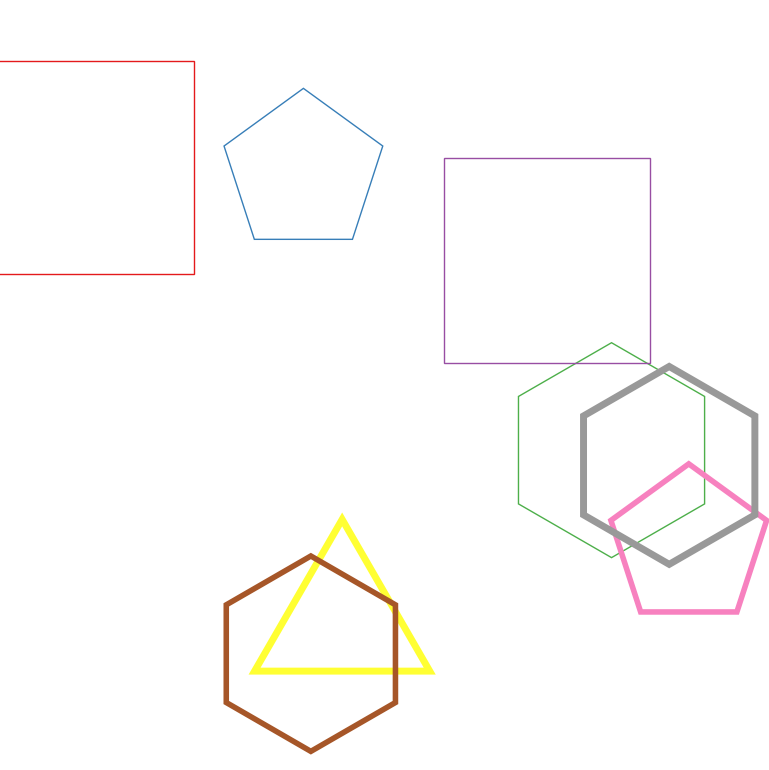[{"shape": "square", "thickness": 0.5, "radius": 0.69, "center": [0.113, 0.783]}, {"shape": "pentagon", "thickness": 0.5, "radius": 0.54, "center": [0.394, 0.777]}, {"shape": "hexagon", "thickness": 0.5, "radius": 0.7, "center": [0.794, 0.415]}, {"shape": "square", "thickness": 0.5, "radius": 0.67, "center": [0.711, 0.661]}, {"shape": "triangle", "thickness": 2.5, "radius": 0.66, "center": [0.444, 0.194]}, {"shape": "hexagon", "thickness": 2, "radius": 0.63, "center": [0.404, 0.151]}, {"shape": "pentagon", "thickness": 2, "radius": 0.53, "center": [0.894, 0.291]}, {"shape": "hexagon", "thickness": 2.5, "radius": 0.64, "center": [0.869, 0.396]}]